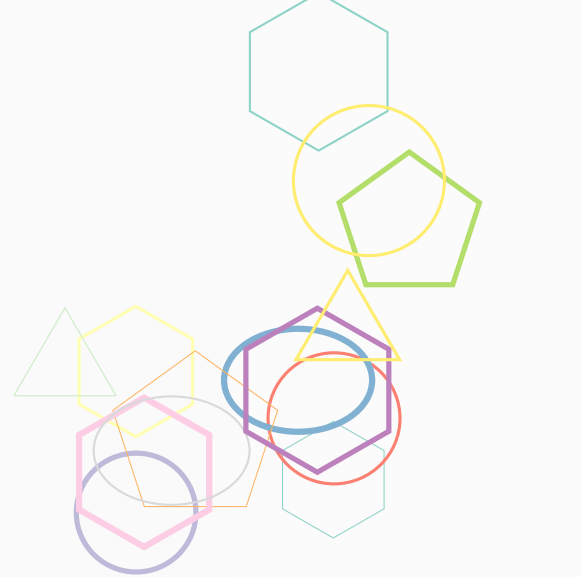[{"shape": "hexagon", "thickness": 0.5, "radius": 0.5, "center": [0.573, 0.168]}, {"shape": "hexagon", "thickness": 1, "radius": 0.68, "center": [0.548, 0.875]}, {"shape": "hexagon", "thickness": 1.5, "radius": 0.56, "center": [0.234, 0.356]}, {"shape": "circle", "thickness": 2.5, "radius": 0.51, "center": [0.234, 0.112]}, {"shape": "circle", "thickness": 1.5, "radius": 0.57, "center": [0.575, 0.275]}, {"shape": "oval", "thickness": 3, "radius": 0.64, "center": [0.513, 0.341]}, {"shape": "pentagon", "thickness": 0.5, "radius": 0.75, "center": [0.336, 0.243]}, {"shape": "pentagon", "thickness": 2.5, "radius": 0.64, "center": [0.704, 0.609]}, {"shape": "hexagon", "thickness": 3, "radius": 0.65, "center": [0.248, 0.181]}, {"shape": "oval", "thickness": 1, "radius": 0.67, "center": [0.295, 0.219]}, {"shape": "hexagon", "thickness": 2.5, "radius": 0.71, "center": [0.546, 0.323]}, {"shape": "triangle", "thickness": 0.5, "radius": 0.51, "center": [0.112, 0.365]}, {"shape": "triangle", "thickness": 1.5, "radius": 0.52, "center": [0.598, 0.428]}, {"shape": "circle", "thickness": 1.5, "radius": 0.65, "center": [0.635, 0.686]}]